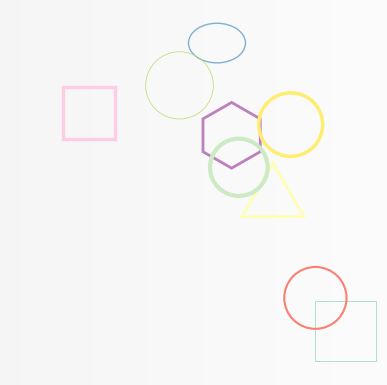[{"shape": "square", "thickness": 0.5, "radius": 0.39, "center": [0.892, 0.14]}, {"shape": "triangle", "thickness": 2, "radius": 0.46, "center": [0.704, 0.484]}, {"shape": "circle", "thickness": 1.5, "radius": 0.4, "center": [0.814, 0.226]}, {"shape": "oval", "thickness": 1, "radius": 0.37, "center": [0.56, 0.888]}, {"shape": "circle", "thickness": 0.5, "radius": 0.44, "center": [0.463, 0.778]}, {"shape": "square", "thickness": 2.5, "radius": 0.34, "center": [0.23, 0.706]}, {"shape": "hexagon", "thickness": 2, "radius": 0.43, "center": [0.598, 0.649]}, {"shape": "circle", "thickness": 3, "radius": 0.37, "center": [0.616, 0.565]}, {"shape": "circle", "thickness": 2.5, "radius": 0.41, "center": [0.75, 0.676]}]